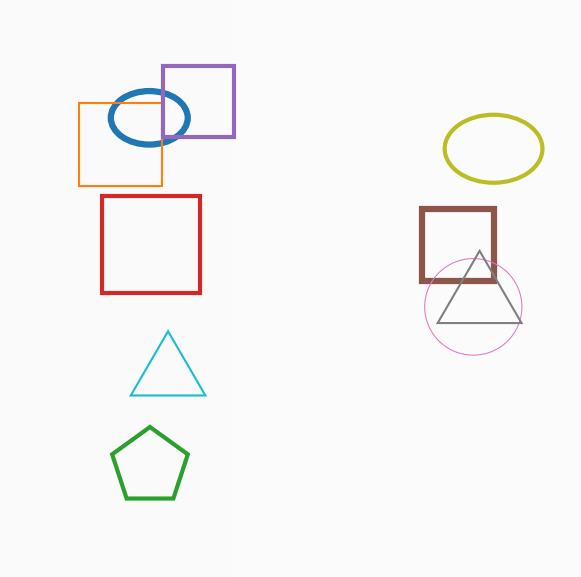[{"shape": "oval", "thickness": 3, "radius": 0.33, "center": [0.257, 0.795]}, {"shape": "square", "thickness": 1, "radius": 0.36, "center": [0.207, 0.749]}, {"shape": "pentagon", "thickness": 2, "radius": 0.34, "center": [0.258, 0.191]}, {"shape": "square", "thickness": 2, "radius": 0.42, "center": [0.259, 0.575]}, {"shape": "square", "thickness": 2, "radius": 0.31, "center": [0.342, 0.823]}, {"shape": "square", "thickness": 3, "radius": 0.31, "center": [0.788, 0.575]}, {"shape": "circle", "thickness": 0.5, "radius": 0.42, "center": [0.814, 0.468]}, {"shape": "triangle", "thickness": 1, "radius": 0.42, "center": [0.825, 0.481]}, {"shape": "oval", "thickness": 2, "radius": 0.42, "center": [0.849, 0.742]}, {"shape": "triangle", "thickness": 1, "radius": 0.37, "center": [0.289, 0.351]}]